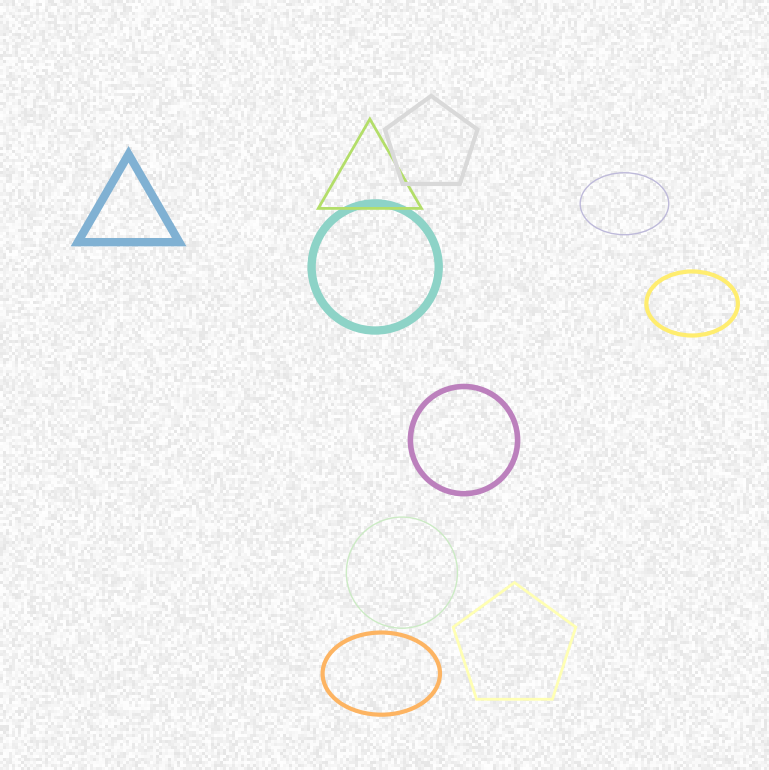[{"shape": "circle", "thickness": 3, "radius": 0.41, "center": [0.487, 0.653]}, {"shape": "pentagon", "thickness": 1, "radius": 0.42, "center": [0.668, 0.16]}, {"shape": "oval", "thickness": 0.5, "radius": 0.29, "center": [0.811, 0.735]}, {"shape": "triangle", "thickness": 3, "radius": 0.38, "center": [0.167, 0.724]}, {"shape": "oval", "thickness": 1.5, "radius": 0.38, "center": [0.495, 0.125]}, {"shape": "triangle", "thickness": 1, "radius": 0.39, "center": [0.48, 0.768]}, {"shape": "pentagon", "thickness": 1.5, "radius": 0.32, "center": [0.56, 0.812]}, {"shape": "circle", "thickness": 2, "radius": 0.35, "center": [0.603, 0.428]}, {"shape": "circle", "thickness": 0.5, "radius": 0.36, "center": [0.522, 0.256]}, {"shape": "oval", "thickness": 1.5, "radius": 0.3, "center": [0.899, 0.606]}]